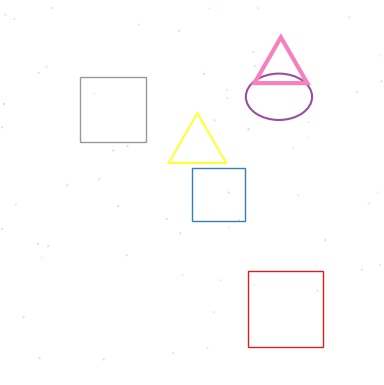[{"shape": "square", "thickness": 1, "radius": 0.49, "center": [0.741, 0.198]}, {"shape": "square", "thickness": 1, "radius": 0.34, "center": [0.568, 0.495]}, {"shape": "oval", "thickness": 1.5, "radius": 0.43, "center": [0.725, 0.749]}, {"shape": "triangle", "thickness": 1.5, "radius": 0.43, "center": [0.513, 0.62]}, {"shape": "triangle", "thickness": 3, "radius": 0.4, "center": [0.73, 0.824]}, {"shape": "square", "thickness": 1, "radius": 0.43, "center": [0.294, 0.716]}]